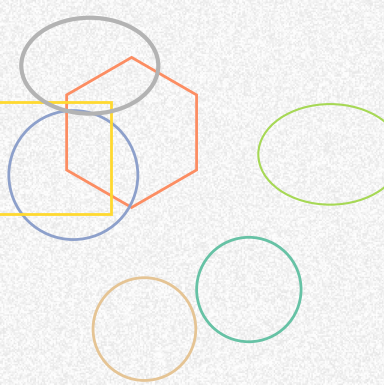[{"shape": "circle", "thickness": 2, "radius": 0.68, "center": [0.646, 0.248]}, {"shape": "hexagon", "thickness": 2, "radius": 0.97, "center": [0.342, 0.656]}, {"shape": "circle", "thickness": 2, "radius": 0.84, "center": [0.19, 0.545]}, {"shape": "oval", "thickness": 1.5, "radius": 0.93, "center": [0.858, 0.599]}, {"shape": "square", "thickness": 2, "radius": 0.73, "center": [0.142, 0.59]}, {"shape": "circle", "thickness": 2, "radius": 0.67, "center": [0.375, 0.145]}, {"shape": "oval", "thickness": 3, "radius": 0.89, "center": [0.233, 0.829]}]